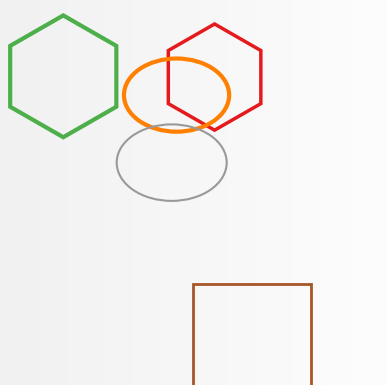[{"shape": "hexagon", "thickness": 2.5, "radius": 0.69, "center": [0.554, 0.8]}, {"shape": "hexagon", "thickness": 3, "radius": 0.79, "center": [0.163, 0.802]}, {"shape": "oval", "thickness": 3, "radius": 0.68, "center": [0.456, 0.753]}, {"shape": "square", "thickness": 2, "radius": 0.76, "center": [0.651, 0.111]}, {"shape": "oval", "thickness": 1.5, "radius": 0.71, "center": [0.443, 0.578]}]